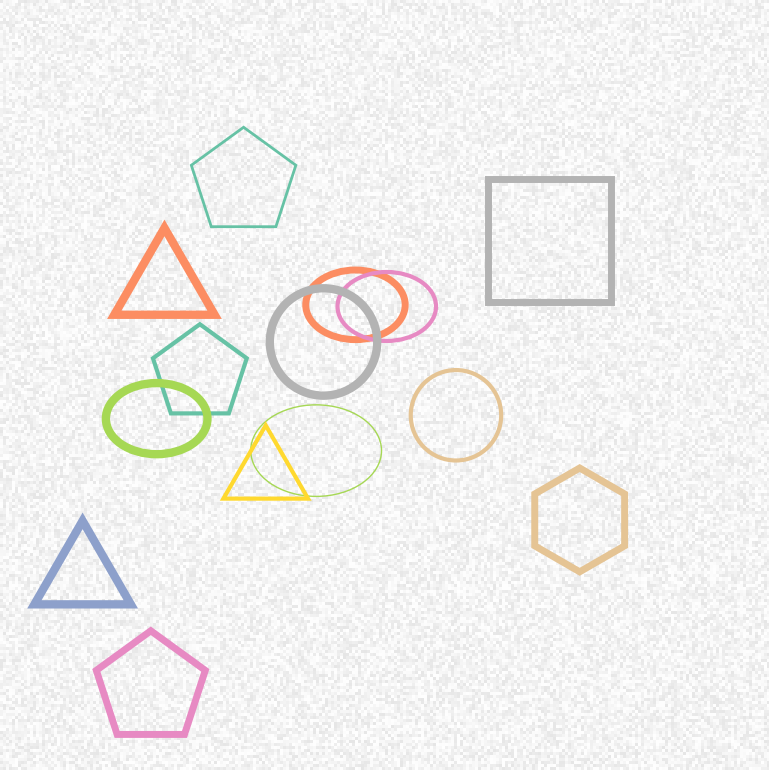[{"shape": "pentagon", "thickness": 1, "radius": 0.36, "center": [0.316, 0.763]}, {"shape": "pentagon", "thickness": 1.5, "radius": 0.32, "center": [0.26, 0.515]}, {"shape": "triangle", "thickness": 3, "radius": 0.38, "center": [0.214, 0.629]}, {"shape": "oval", "thickness": 2.5, "radius": 0.32, "center": [0.462, 0.604]}, {"shape": "triangle", "thickness": 3, "radius": 0.36, "center": [0.107, 0.251]}, {"shape": "pentagon", "thickness": 2.5, "radius": 0.37, "center": [0.196, 0.106]}, {"shape": "oval", "thickness": 1.5, "radius": 0.32, "center": [0.502, 0.602]}, {"shape": "oval", "thickness": 3, "radius": 0.33, "center": [0.203, 0.456]}, {"shape": "oval", "thickness": 0.5, "radius": 0.42, "center": [0.411, 0.415]}, {"shape": "triangle", "thickness": 1.5, "radius": 0.32, "center": [0.345, 0.384]}, {"shape": "circle", "thickness": 1.5, "radius": 0.29, "center": [0.592, 0.461]}, {"shape": "hexagon", "thickness": 2.5, "radius": 0.34, "center": [0.753, 0.325]}, {"shape": "circle", "thickness": 3, "radius": 0.35, "center": [0.42, 0.556]}, {"shape": "square", "thickness": 2.5, "radius": 0.4, "center": [0.713, 0.687]}]